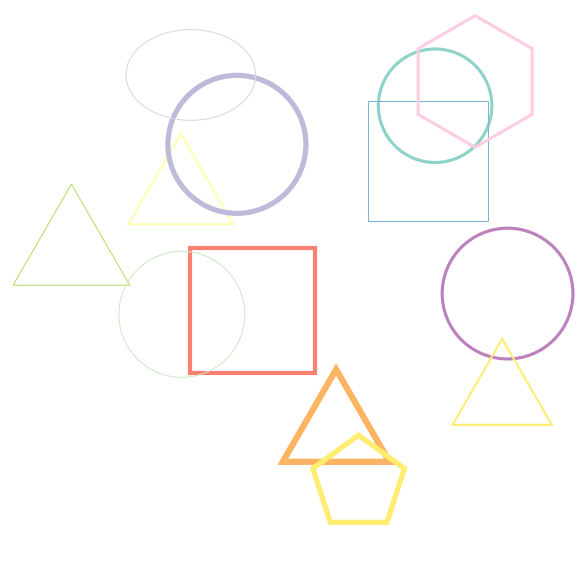[{"shape": "circle", "thickness": 1.5, "radius": 0.49, "center": [0.753, 0.816]}, {"shape": "triangle", "thickness": 1, "radius": 0.52, "center": [0.313, 0.663]}, {"shape": "circle", "thickness": 2.5, "radius": 0.6, "center": [0.41, 0.749]}, {"shape": "square", "thickness": 2, "radius": 0.54, "center": [0.437, 0.461]}, {"shape": "square", "thickness": 0.5, "radius": 0.52, "center": [0.741, 0.72]}, {"shape": "triangle", "thickness": 3, "radius": 0.53, "center": [0.582, 0.253]}, {"shape": "triangle", "thickness": 0.5, "radius": 0.58, "center": [0.124, 0.564]}, {"shape": "hexagon", "thickness": 1.5, "radius": 0.57, "center": [0.823, 0.858]}, {"shape": "oval", "thickness": 0.5, "radius": 0.56, "center": [0.33, 0.869]}, {"shape": "circle", "thickness": 1.5, "radius": 0.57, "center": [0.879, 0.491]}, {"shape": "circle", "thickness": 0.5, "radius": 0.55, "center": [0.315, 0.455]}, {"shape": "pentagon", "thickness": 2.5, "radius": 0.42, "center": [0.621, 0.162]}, {"shape": "triangle", "thickness": 1, "radius": 0.5, "center": [0.87, 0.313]}]